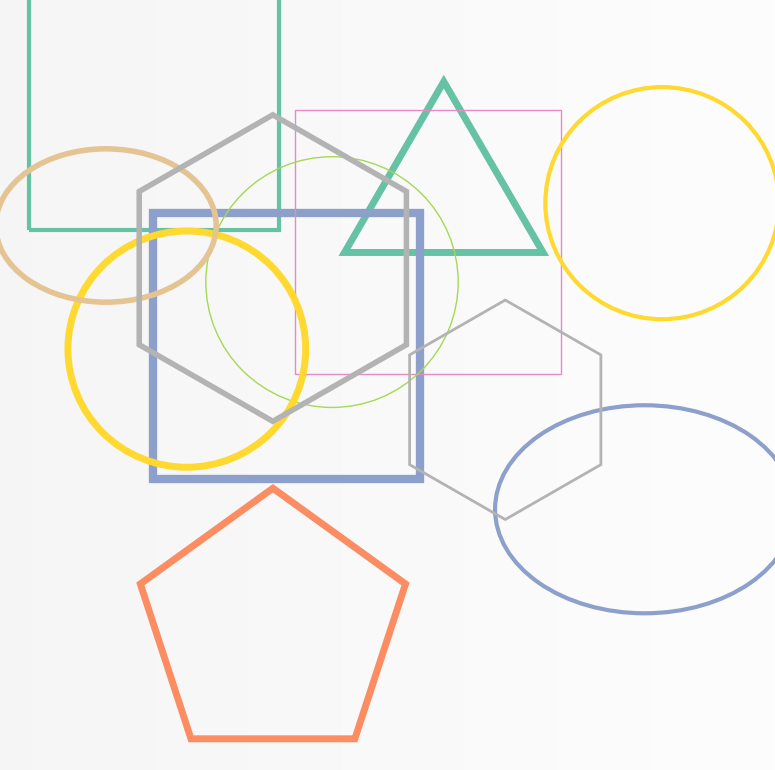[{"shape": "triangle", "thickness": 2.5, "radius": 0.74, "center": [0.573, 0.746]}, {"shape": "square", "thickness": 1.5, "radius": 0.81, "center": [0.199, 0.863]}, {"shape": "pentagon", "thickness": 2.5, "radius": 0.9, "center": [0.352, 0.186]}, {"shape": "square", "thickness": 3, "radius": 0.86, "center": [0.37, 0.55]}, {"shape": "oval", "thickness": 1.5, "radius": 0.96, "center": [0.832, 0.339]}, {"shape": "square", "thickness": 0.5, "radius": 0.86, "center": [0.552, 0.686]}, {"shape": "circle", "thickness": 0.5, "radius": 0.81, "center": [0.428, 0.634]}, {"shape": "circle", "thickness": 2.5, "radius": 0.77, "center": [0.241, 0.547]}, {"shape": "circle", "thickness": 1.5, "radius": 0.75, "center": [0.854, 0.736]}, {"shape": "oval", "thickness": 2, "radius": 0.71, "center": [0.137, 0.707]}, {"shape": "hexagon", "thickness": 2, "radius": 1.0, "center": [0.352, 0.652]}, {"shape": "hexagon", "thickness": 1, "radius": 0.71, "center": [0.652, 0.468]}]